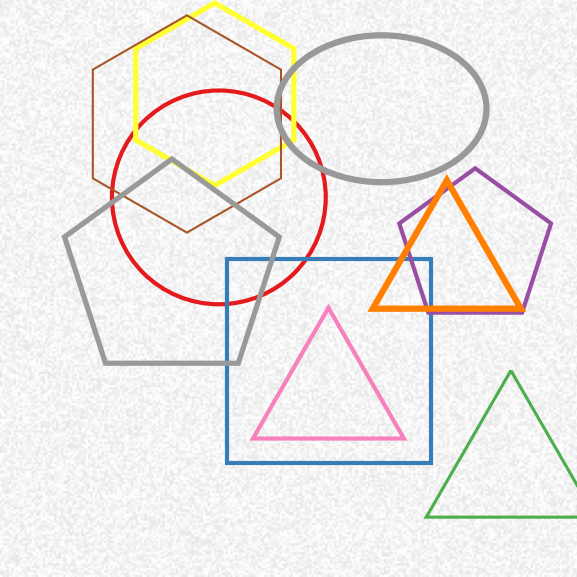[{"shape": "circle", "thickness": 2, "radius": 0.93, "center": [0.379, 0.657]}, {"shape": "square", "thickness": 2, "radius": 0.88, "center": [0.569, 0.374]}, {"shape": "triangle", "thickness": 1.5, "radius": 0.85, "center": [0.885, 0.188]}, {"shape": "pentagon", "thickness": 2, "radius": 0.69, "center": [0.823, 0.57]}, {"shape": "triangle", "thickness": 3, "radius": 0.74, "center": [0.774, 0.539]}, {"shape": "hexagon", "thickness": 2.5, "radius": 0.79, "center": [0.372, 0.836]}, {"shape": "hexagon", "thickness": 1, "radius": 0.94, "center": [0.324, 0.784]}, {"shape": "triangle", "thickness": 2, "radius": 0.76, "center": [0.569, 0.315]}, {"shape": "pentagon", "thickness": 2.5, "radius": 0.98, "center": [0.298, 0.528]}, {"shape": "oval", "thickness": 3, "radius": 0.91, "center": [0.661, 0.811]}]